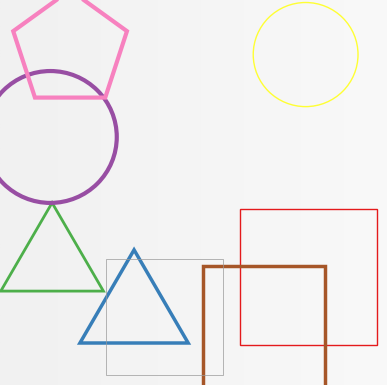[{"shape": "square", "thickness": 1, "radius": 0.88, "center": [0.795, 0.282]}, {"shape": "triangle", "thickness": 2.5, "radius": 0.81, "center": [0.346, 0.19]}, {"shape": "triangle", "thickness": 2, "radius": 0.76, "center": [0.134, 0.32]}, {"shape": "circle", "thickness": 3, "radius": 0.86, "center": [0.13, 0.644]}, {"shape": "circle", "thickness": 1, "radius": 0.68, "center": [0.789, 0.858]}, {"shape": "square", "thickness": 2.5, "radius": 0.79, "center": [0.681, 0.151]}, {"shape": "pentagon", "thickness": 3, "radius": 0.77, "center": [0.181, 0.871]}, {"shape": "square", "thickness": 0.5, "radius": 0.76, "center": [0.425, 0.176]}]